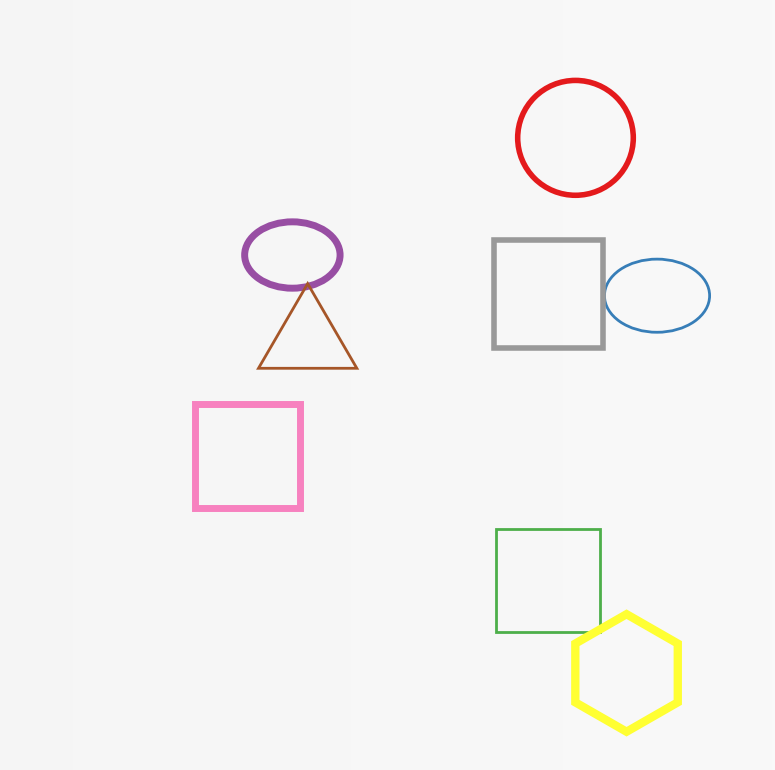[{"shape": "circle", "thickness": 2, "radius": 0.37, "center": [0.743, 0.821]}, {"shape": "oval", "thickness": 1, "radius": 0.34, "center": [0.848, 0.616]}, {"shape": "square", "thickness": 1, "radius": 0.33, "center": [0.707, 0.246]}, {"shape": "oval", "thickness": 2.5, "radius": 0.31, "center": [0.377, 0.669]}, {"shape": "hexagon", "thickness": 3, "radius": 0.38, "center": [0.808, 0.126]}, {"shape": "triangle", "thickness": 1, "radius": 0.37, "center": [0.397, 0.558]}, {"shape": "square", "thickness": 2.5, "radius": 0.34, "center": [0.319, 0.407]}, {"shape": "square", "thickness": 2, "radius": 0.35, "center": [0.708, 0.618]}]